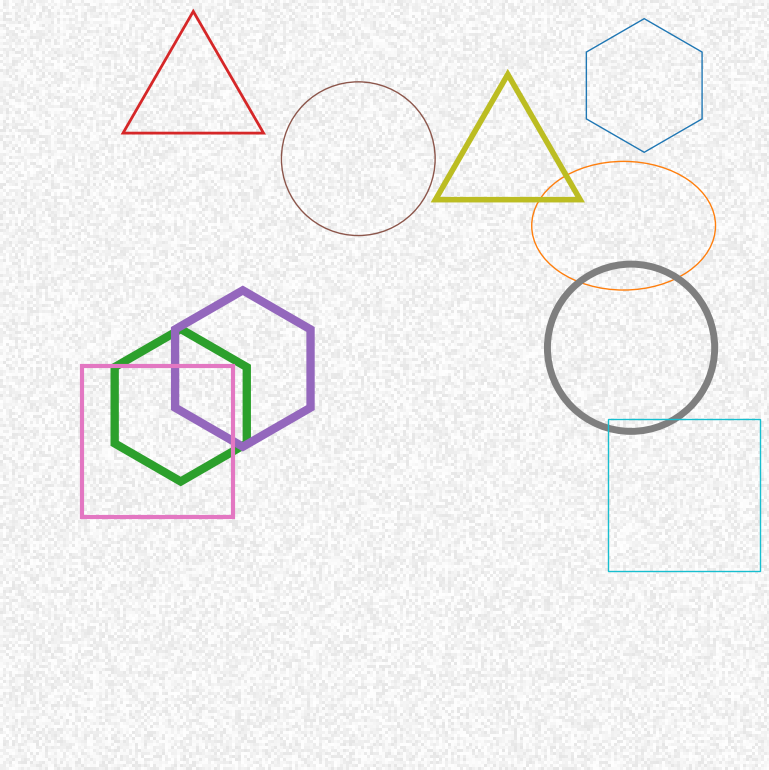[{"shape": "hexagon", "thickness": 0.5, "radius": 0.43, "center": [0.837, 0.889]}, {"shape": "oval", "thickness": 0.5, "radius": 0.6, "center": [0.81, 0.707]}, {"shape": "hexagon", "thickness": 3, "radius": 0.5, "center": [0.235, 0.474]}, {"shape": "triangle", "thickness": 1, "radius": 0.53, "center": [0.251, 0.88]}, {"shape": "hexagon", "thickness": 3, "radius": 0.51, "center": [0.315, 0.521]}, {"shape": "circle", "thickness": 0.5, "radius": 0.5, "center": [0.465, 0.794]}, {"shape": "square", "thickness": 1.5, "radius": 0.49, "center": [0.205, 0.426]}, {"shape": "circle", "thickness": 2.5, "radius": 0.54, "center": [0.82, 0.548]}, {"shape": "triangle", "thickness": 2, "radius": 0.54, "center": [0.659, 0.795]}, {"shape": "square", "thickness": 0.5, "radius": 0.49, "center": [0.889, 0.357]}]